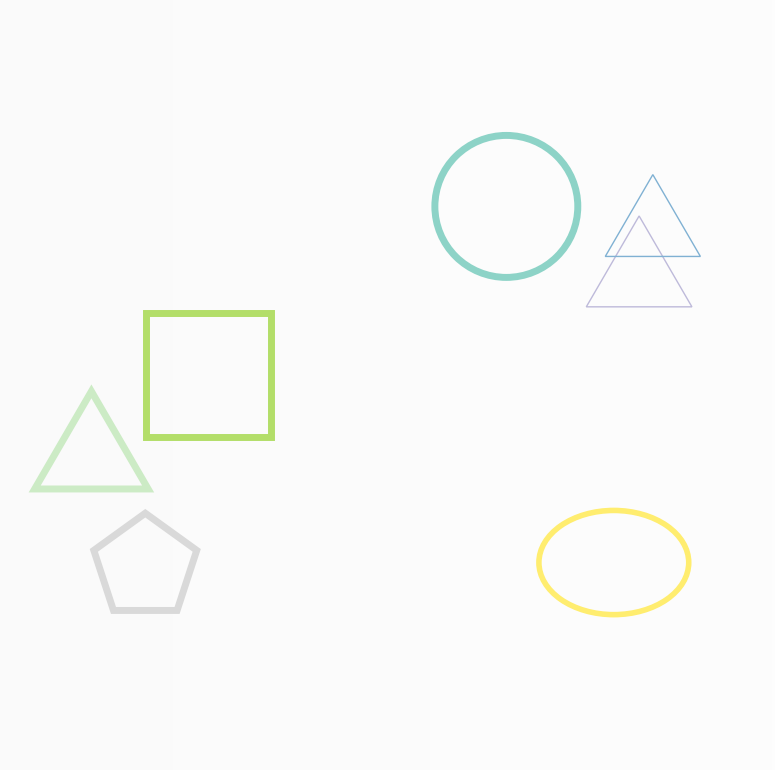[{"shape": "circle", "thickness": 2.5, "radius": 0.46, "center": [0.653, 0.732]}, {"shape": "triangle", "thickness": 0.5, "radius": 0.39, "center": [0.825, 0.641]}, {"shape": "triangle", "thickness": 0.5, "radius": 0.35, "center": [0.842, 0.702]}, {"shape": "square", "thickness": 2.5, "radius": 0.4, "center": [0.27, 0.513]}, {"shape": "pentagon", "thickness": 2.5, "radius": 0.35, "center": [0.187, 0.264]}, {"shape": "triangle", "thickness": 2.5, "radius": 0.42, "center": [0.118, 0.407]}, {"shape": "oval", "thickness": 2, "radius": 0.48, "center": [0.792, 0.269]}]